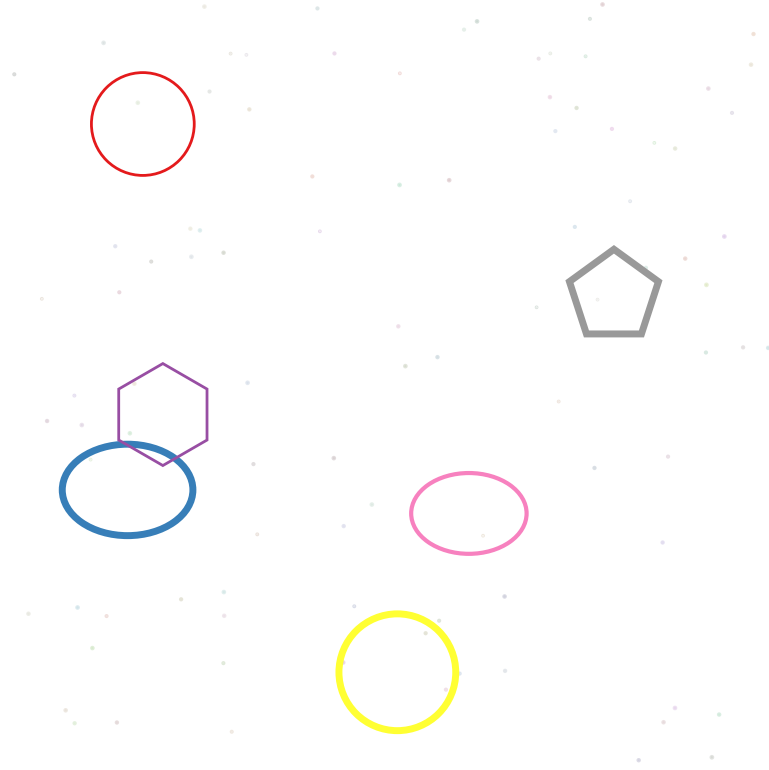[{"shape": "circle", "thickness": 1, "radius": 0.33, "center": [0.185, 0.839]}, {"shape": "oval", "thickness": 2.5, "radius": 0.42, "center": [0.166, 0.364]}, {"shape": "hexagon", "thickness": 1, "radius": 0.33, "center": [0.212, 0.462]}, {"shape": "circle", "thickness": 2.5, "radius": 0.38, "center": [0.516, 0.127]}, {"shape": "oval", "thickness": 1.5, "radius": 0.37, "center": [0.609, 0.333]}, {"shape": "pentagon", "thickness": 2.5, "radius": 0.3, "center": [0.797, 0.615]}]